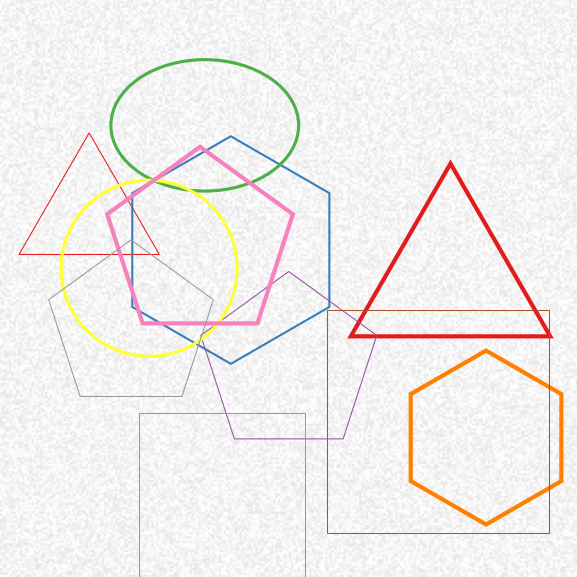[{"shape": "triangle", "thickness": 2, "radius": 1.0, "center": [0.78, 0.516]}, {"shape": "triangle", "thickness": 0.5, "radius": 0.7, "center": [0.154, 0.629]}, {"shape": "hexagon", "thickness": 1, "radius": 0.99, "center": [0.4, 0.566]}, {"shape": "oval", "thickness": 1.5, "radius": 0.81, "center": [0.355, 0.782]}, {"shape": "pentagon", "thickness": 0.5, "radius": 0.8, "center": [0.5, 0.369]}, {"shape": "hexagon", "thickness": 2, "radius": 0.75, "center": [0.842, 0.241]}, {"shape": "circle", "thickness": 1.5, "radius": 0.76, "center": [0.258, 0.535]}, {"shape": "square", "thickness": 0.5, "radius": 0.96, "center": [0.758, 0.269]}, {"shape": "pentagon", "thickness": 2, "radius": 0.85, "center": [0.346, 0.576]}, {"shape": "pentagon", "thickness": 0.5, "radius": 0.75, "center": [0.227, 0.434]}, {"shape": "square", "thickness": 0.5, "radius": 0.72, "center": [0.385, 0.139]}]